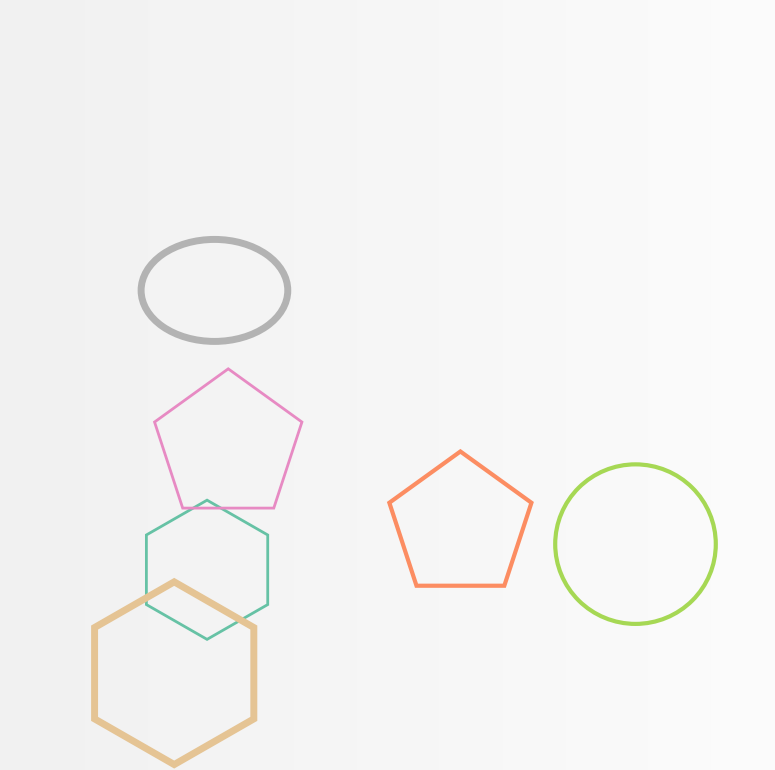[{"shape": "hexagon", "thickness": 1, "radius": 0.45, "center": [0.267, 0.26]}, {"shape": "pentagon", "thickness": 1.5, "radius": 0.48, "center": [0.594, 0.317]}, {"shape": "pentagon", "thickness": 1, "radius": 0.5, "center": [0.295, 0.421]}, {"shape": "circle", "thickness": 1.5, "radius": 0.52, "center": [0.82, 0.293]}, {"shape": "hexagon", "thickness": 2.5, "radius": 0.59, "center": [0.225, 0.126]}, {"shape": "oval", "thickness": 2.5, "radius": 0.47, "center": [0.277, 0.623]}]